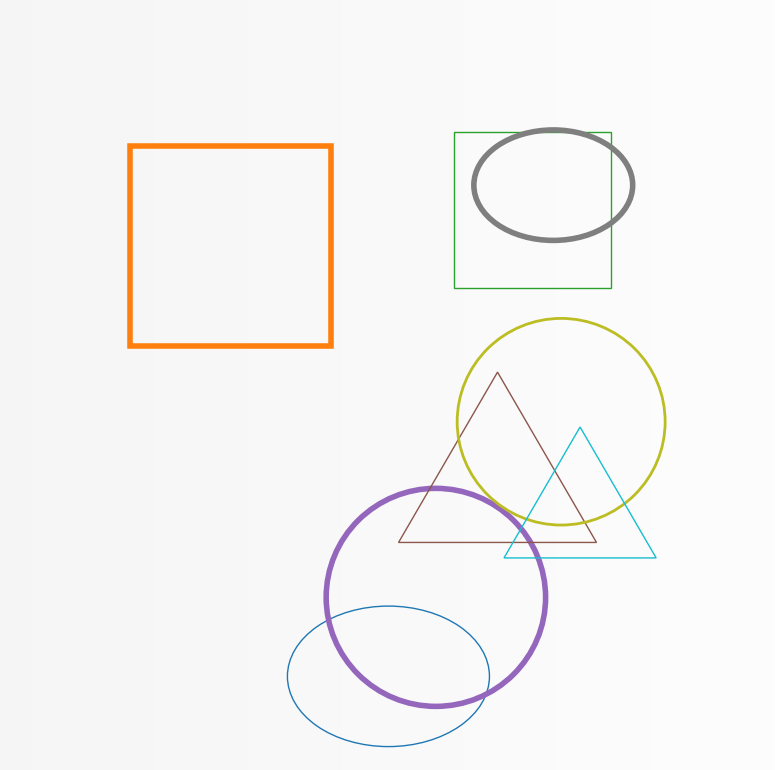[{"shape": "oval", "thickness": 0.5, "radius": 0.65, "center": [0.501, 0.122]}, {"shape": "square", "thickness": 2, "radius": 0.65, "center": [0.298, 0.68]}, {"shape": "square", "thickness": 0.5, "radius": 0.51, "center": [0.687, 0.727]}, {"shape": "circle", "thickness": 2, "radius": 0.71, "center": [0.562, 0.224]}, {"shape": "triangle", "thickness": 0.5, "radius": 0.74, "center": [0.642, 0.369]}, {"shape": "oval", "thickness": 2, "radius": 0.51, "center": [0.714, 0.76]}, {"shape": "circle", "thickness": 1, "radius": 0.67, "center": [0.724, 0.452]}, {"shape": "triangle", "thickness": 0.5, "radius": 0.57, "center": [0.748, 0.332]}]